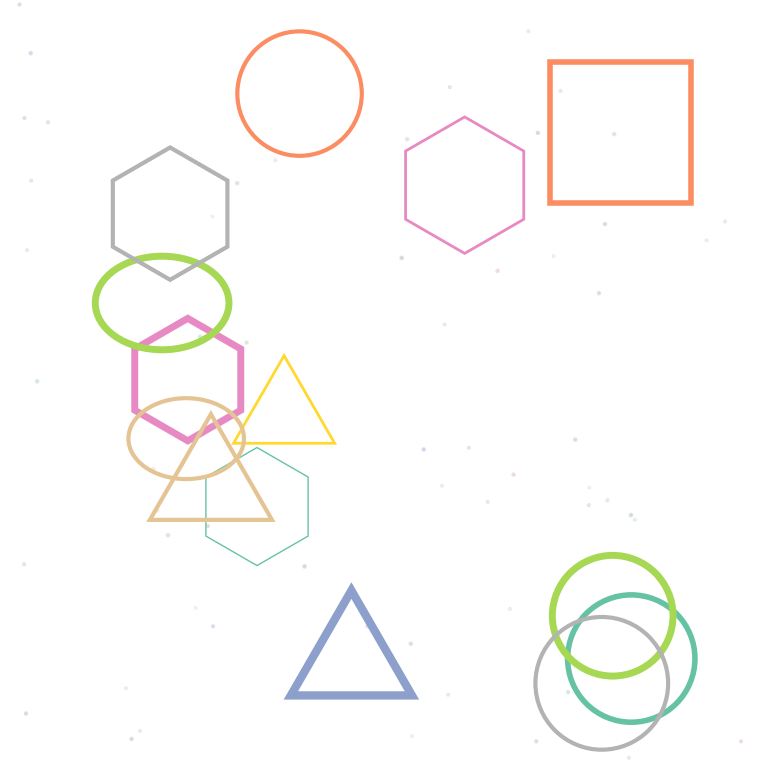[{"shape": "circle", "thickness": 2, "radius": 0.41, "center": [0.82, 0.145]}, {"shape": "hexagon", "thickness": 0.5, "radius": 0.38, "center": [0.334, 0.342]}, {"shape": "circle", "thickness": 1.5, "radius": 0.4, "center": [0.389, 0.878]}, {"shape": "square", "thickness": 2, "radius": 0.46, "center": [0.806, 0.828]}, {"shape": "triangle", "thickness": 3, "radius": 0.45, "center": [0.456, 0.142]}, {"shape": "hexagon", "thickness": 1, "radius": 0.44, "center": [0.603, 0.76]}, {"shape": "hexagon", "thickness": 2.5, "radius": 0.4, "center": [0.244, 0.507]}, {"shape": "circle", "thickness": 2.5, "radius": 0.39, "center": [0.796, 0.2]}, {"shape": "oval", "thickness": 2.5, "radius": 0.43, "center": [0.211, 0.607]}, {"shape": "triangle", "thickness": 1, "radius": 0.38, "center": [0.369, 0.462]}, {"shape": "oval", "thickness": 1.5, "radius": 0.38, "center": [0.242, 0.43]}, {"shape": "triangle", "thickness": 1.5, "radius": 0.46, "center": [0.274, 0.371]}, {"shape": "hexagon", "thickness": 1.5, "radius": 0.43, "center": [0.221, 0.723]}, {"shape": "circle", "thickness": 1.5, "radius": 0.43, "center": [0.782, 0.113]}]